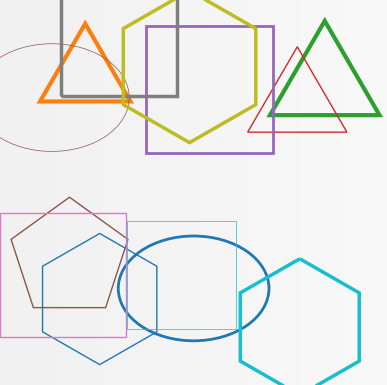[{"shape": "oval", "thickness": 2, "radius": 0.97, "center": [0.5, 0.251]}, {"shape": "hexagon", "thickness": 1, "radius": 0.85, "center": [0.257, 0.223]}, {"shape": "triangle", "thickness": 3, "radius": 0.67, "center": [0.22, 0.804]}, {"shape": "triangle", "thickness": 3, "radius": 0.82, "center": [0.838, 0.783]}, {"shape": "triangle", "thickness": 1, "radius": 0.74, "center": [0.767, 0.731]}, {"shape": "square", "thickness": 2, "radius": 0.82, "center": [0.54, 0.768]}, {"shape": "oval", "thickness": 0.5, "radius": 1.0, "center": [0.134, 0.747]}, {"shape": "pentagon", "thickness": 1, "radius": 0.79, "center": [0.179, 0.329]}, {"shape": "square", "thickness": 1, "radius": 0.81, "center": [0.163, 0.286]}, {"shape": "square", "thickness": 2.5, "radius": 0.75, "center": [0.308, 0.9]}, {"shape": "hexagon", "thickness": 2.5, "radius": 0.99, "center": [0.489, 0.827]}, {"shape": "square", "thickness": 0.5, "radius": 0.7, "center": [0.468, 0.286]}, {"shape": "hexagon", "thickness": 2.5, "radius": 0.89, "center": [0.774, 0.151]}]